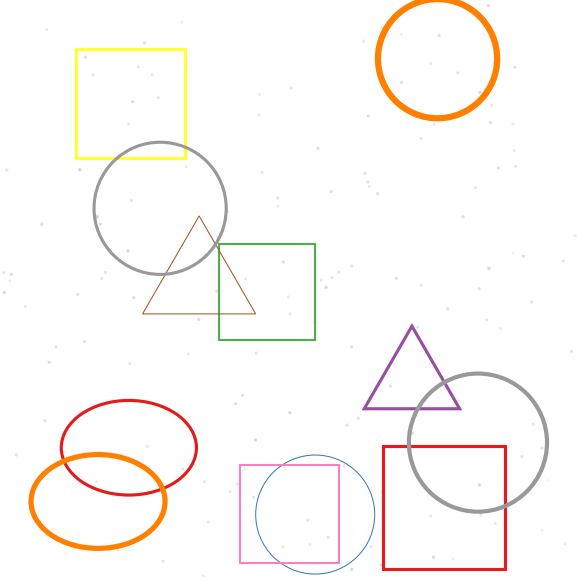[{"shape": "square", "thickness": 1.5, "radius": 0.53, "center": [0.769, 0.121]}, {"shape": "oval", "thickness": 1.5, "radius": 0.59, "center": [0.223, 0.224]}, {"shape": "circle", "thickness": 0.5, "radius": 0.52, "center": [0.546, 0.108]}, {"shape": "square", "thickness": 1, "radius": 0.41, "center": [0.462, 0.494]}, {"shape": "triangle", "thickness": 1.5, "radius": 0.48, "center": [0.713, 0.339]}, {"shape": "circle", "thickness": 3, "radius": 0.52, "center": [0.758, 0.898]}, {"shape": "oval", "thickness": 2.5, "radius": 0.58, "center": [0.17, 0.131]}, {"shape": "square", "thickness": 1.5, "radius": 0.47, "center": [0.227, 0.819]}, {"shape": "triangle", "thickness": 0.5, "radius": 0.57, "center": [0.345, 0.512]}, {"shape": "square", "thickness": 1, "radius": 0.42, "center": [0.501, 0.108]}, {"shape": "circle", "thickness": 1.5, "radius": 0.57, "center": [0.277, 0.638]}, {"shape": "circle", "thickness": 2, "radius": 0.6, "center": [0.828, 0.233]}]